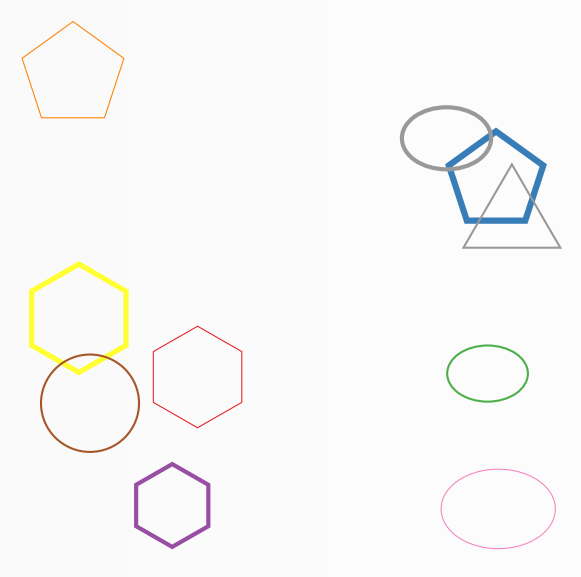[{"shape": "hexagon", "thickness": 0.5, "radius": 0.44, "center": [0.34, 0.346]}, {"shape": "pentagon", "thickness": 3, "radius": 0.43, "center": [0.853, 0.686]}, {"shape": "oval", "thickness": 1, "radius": 0.35, "center": [0.839, 0.352]}, {"shape": "hexagon", "thickness": 2, "radius": 0.36, "center": [0.296, 0.124]}, {"shape": "pentagon", "thickness": 0.5, "radius": 0.46, "center": [0.126, 0.87]}, {"shape": "hexagon", "thickness": 2.5, "radius": 0.47, "center": [0.136, 0.448]}, {"shape": "circle", "thickness": 1, "radius": 0.42, "center": [0.155, 0.301]}, {"shape": "oval", "thickness": 0.5, "radius": 0.49, "center": [0.857, 0.118]}, {"shape": "oval", "thickness": 2, "radius": 0.38, "center": [0.768, 0.76]}, {"shape": "triangle", "thickness": 1, "radius": 0.48, "center": [0.881, 0.618]}]